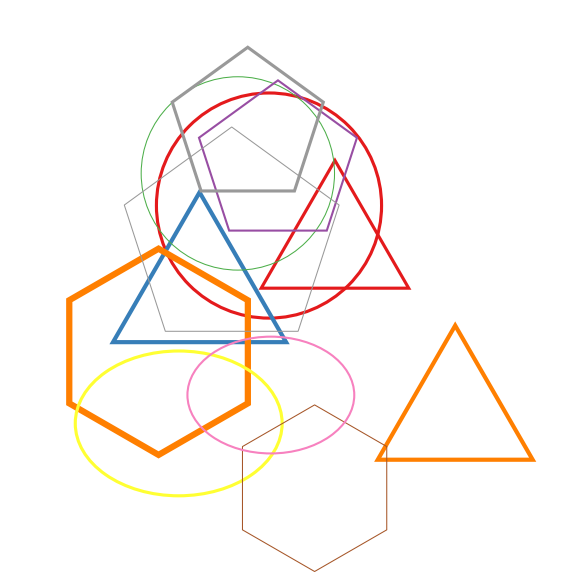[{"shape": "triangle", "thickness": 1.5, "radius": 0.74, "center": [0.58, 0.574]}, {"shape": "circle", "thickness": 1.5, "radius": 0.97, "center": [0.466, 0.643]}, {"shape": "triangle", "thickness": 2, "radius": 0.87, "center": [0.346, 0.493]}, {"shape": "circle", "thickness": 0.5, "radius": 0.84, "center": [0.412, 0.699]}, {"shape": "pentagon", "thickness": 1, "radius": 0.72, "center": [0.481, 0.716]}, {"shape": "hexagon", "thickness": 3, "radius": 0.89, "center": [0.275, 0.39]}, {"shape": "triangle", "thickness": 2, "radius": 0.77, "center": [0.788, 0.281]}, {"shape": "oval", "thickness": 1.5, "radius": 0.9, "center": [0.309, 0.266]}, {"shape": "hexagon", "thickness": 0.5, "radius": 0.72, "center": [0.545, 0.154]}, {"shape": "oval", "thickness": 1, "radius": 0.72, "center": [0.469, 0.315]}, {"shape": "pentagon", "thickness": 1.5, "radius": 0.69, "center": [0.429, 0.78]}, {"shape": "pentagon", "thickness": 0.5, "radius": 0.98, "center": [0.401, 0.584]}]